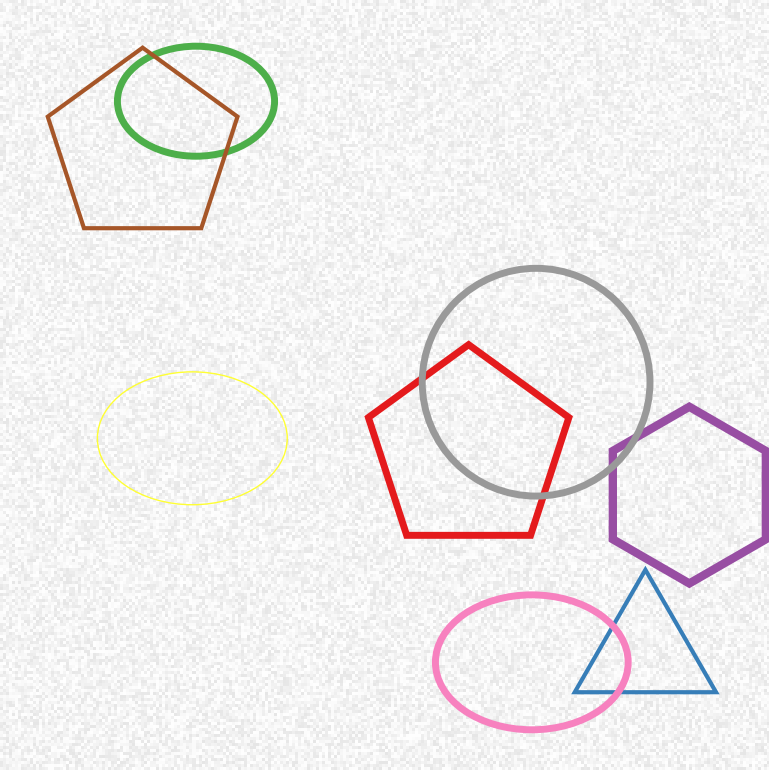[{"shape": "pentagon", "thickness": 2.5, "radius": 0.68, "center": [0.609, 0.415]}, {"shape": "triangle", "thickness": 1.5, "radius": 0.53, "center": [0.838, 0.154]}, {"shape": "oval", "thickness": 2.5, "radius": 0.51, "center": [0.255, 0.869]}, {"shape": "hexagon", "thickness": 3, "radius": 0.57, "center": [0.895, 0.357]}, {"shape": "oval", "thickness": 0.5, "radius": 0.62, "center": [0.25, 0.431]}, {"shape": "pentagon", "thickness": 1.5, "radius": 0.65, "center": [0.185, 0.808]}, {"shape": "oval", "thickness": 2.5, "radius": 0.63, "center": [0.691, 0.14]}, {"shape": "circle", "thickness": 2.5, "radius": 0.74, "center": [0.696, 0.504]}]